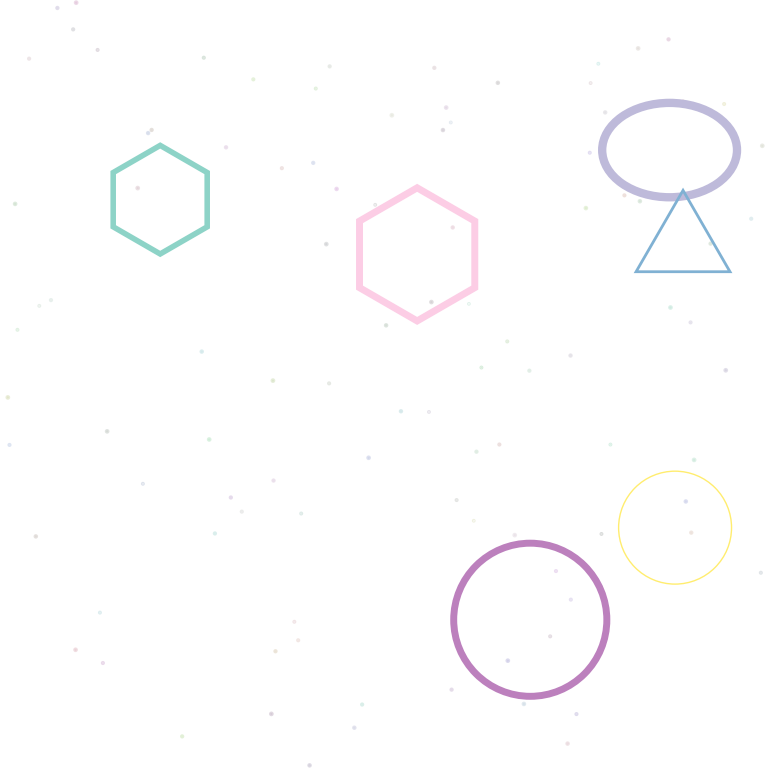[{"shape": "hexagon", "thickness": 2, "radius": 0.35, "center": [0.208, 0.741]}, {"shape": "oval", "thickness": 3, "radius": 0.44, "center": [0.87, 0.805]}, {"shape": "triangle", "thickness": 1, "radius": 0.35, "center": [0.887, 0.682]}, {"shape": "hexagon", "thickness": 2.5, "radius": 0.43, "center": [0.542, 0.67]}, {"shape": "circle", "thickness": 2.5, "radius": 0.5, "center": [0.689, 0.195]}, {"shape": "circle", "thickness": 0.5, "radius": 0.37, "center": [0.877, 0.315]}]